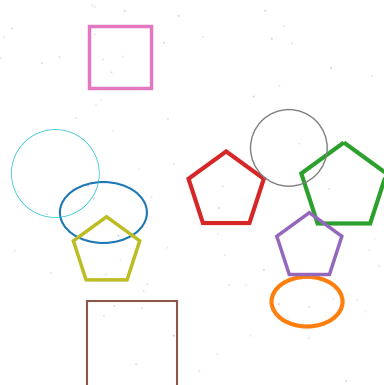[{"shape": "oval", "thickness": 1.5, "radius": 0.57, "center": [0.269, 0.448]}, {"shape": "oval", "thickness": 3, "radius": 0.46, "center": [0.798, 0.217]}, {"shape": "pentagon", "thickness": 3, "radius": 0.58, "center": [0.893, 0.514]}, {"shape": "pentagon", "thickness": 3, "radius": 0.51, "center": [0.587, 0.504]}, {"shape": "pentagon", "thickness": 2.5, "radius": 0.44, "center": [0.803, 0.359]}, {"shape": "square", "thickness": 1.5, "radius": 0.58, "center": [0.343, 0.1]}, {"shape": "square", "thickness": 2.5, "radius": 0.4, "center": [0.312, 0.853]}, {"shape": "circle", "thickness": 1, "radius": 0.5, "center": [0.75, 0.616]}, {"shape": "pentagon", "thickness": 2.5, "radius": 0.45, "center": [0.277, 0.346]}, {"shape": "circle", "thickness": 0.5, "radius": 0.57, "center": [0.144, 0.549]}]